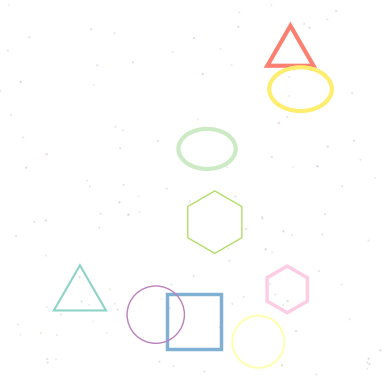[{"shape": "triangle", "thickness": 1.5, "radius": 0.39, "center": [0.208, 0.233]}, {"shape": "circle", "thickness": 1.5, "radius": 0.34, "center": [0.671, 0.112]}, {"shape": "triangle", "thickness": 3, "radius": 0.35, "center": [0.754, 0.864]}, {"shape": "square", "thickness": 2.5, "radius": 0.35, "center": [0.504, 0.165]}, {"shape": "hexagon", "thickness": 1, "radius": 0.41, "center": [0.558, 0.423]}, {"shape": "hexagon", "thickness": 2.5, "radius": 0.3, "center": [0.746, 0.248]}, {"shape": "circle", "thickness": 1, "radius": 0.37, "center": [0.405, 0.183]}, {"shape": "oval", "thickness": 3, "radius": 0.37, "center": [0.538, 0.613]}, {"shape": "oval", "thickness": 3, "radius": 0.41, "center": [0.781, 0.768]}]